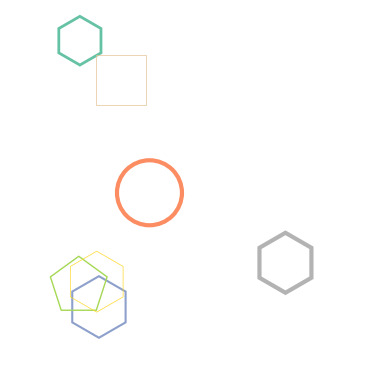[{"shape": "hexagon", "thickness": 2, "radius": 0.32, "center": [0.208, 0.894]}, {"shape": "circle", "thickness": 3, "radius": 0.42, "center": [0.388, 0.499]}, {"shape": "hexagon", "thickness": 1.5, "radius": 0.4, "center": [0.257, 0.203]}, {"shape": "pentagon", "thickness": 1, "radius": 0.39, "center": [0.205, 0.257]}, {"shape": "hexagon", "thickness": 0.5, "radius": 0.4, "center": [0.251, 0.268]}, {"shape": "square", "thickness": 0.5, "radius": 0.33, "center": [0.315, 0.792]}, {"shape": "hexagon", "thickness": 3, "radius": 0.39, "center": [0.741, 0.317]}]